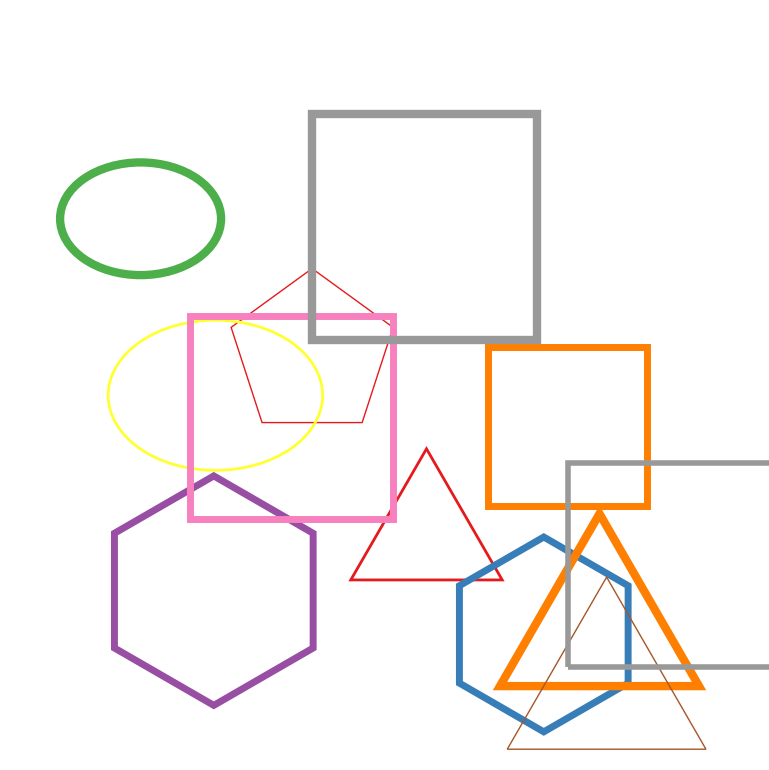[{"shape": "triangle", "thickness": 1, "radius": 0.57, "center": [0.554, 0.304]}, {"shape": "pentagon", "thickness": 0.5, "radius": 0.55, "center": [0.405, 0.541]}, {"shape": "hexagon", "thickness": 2.5, "radius": 0.63, "center": [0.706, 0.176]}, {"shape": "oval", "thickness": 3, "radius": 0.52, "center": [0.183, 0.716]}, {"shape": "hexagon", "thickness": 2.5, "radius": 0.74, "center": [0.278, 0.233]}, {"shape": "triangle", "thickness": 3, "radius": 0.75, "center": [0.779, 0.184]}, {"shape": "square", "thickness": 2.5, "radius": 0.52, "center": [0.737, 0.446]}, {"shape": "oval", "thickness": 1, "radius": 0.7, "center": [0.28, 0.487]}, {"shape": "triangle", "thickness": 0.5, "radius": 0.74, "center": [0.788, 0.101]}, {"shape": "square", "thickness": 2.5, "radius": 0.66, "center": [0.379, 0.458]}, {"shape": "square", "thickness": 3, "radius": 0.73, "center": [0.551, 0.705]}, {"shape": "square", "thickness": 2, "radius": 0.66, "center": [0.871, 0.266]}]